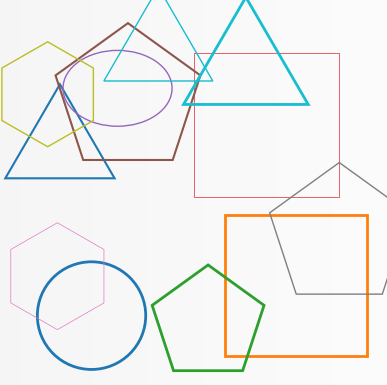[{"shape": "circle", "thickness": 2, "radius": 0.7, "center": [0.236, 0.18]}, {"shape": "triangle", "thickness": 1.5, "radius": 0.81, "center": [0.155, 0.618]}, {"shape": "square", "thickness": 2, "radius": 0.92, "center": [0.764, 0.258]}, {"shape": "pentagon", "thickness": 2, "radius": 0.76, "center": [0.537, 0.16]}, {"shape": "square", "thickness": 0.5, "radius": 0.93, "center": [0.687, 0.676]}, {"shape": "oval", "thickness": 1, "radius": 0.7, "center": [0.303, 0.771]}, {"shape": "pentagon", "thickness": 1.5, "radius": 0.98, "center": [0.33, 0.743]}, {"shape": "hexagon", "thickness": 0.5, "radius": 0.69, "center": [0.148, 0.283]}, {"shape": "pentagon", "thickness": 1, "radius": 0.94, "center": [0.876, 0.389]}, {"shape": "hexagon", "thickness": 1, "radius": 0.68, "center": [0.123, 0.755]}, {"shape": "triangle", "thickness": 1, "radius": 0.81, "center": [0.409, 0.871]}, {"shape": "triangle", "thickness": 2, "radius": 0.93, "center": [0.634, 0.822]}]